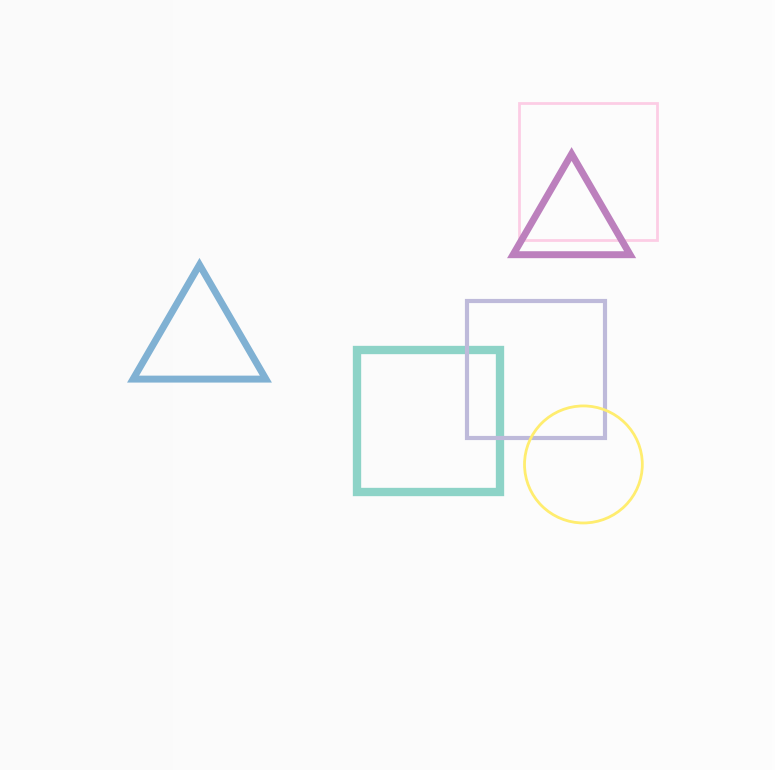[{"shape": "square", "thickness": 3, "radius": 0.46, "center": [0.553, 0.453]}, {"shape": "square", "thickness": 1.5, "radius": 0.44, "center": [0.692, 0.52]}, {"shape": "triangle", "thickness": 2.5, "radius": 0.49, "center": [0.257, 0.557]}, {"shape": "square", "thickness": 1, "radius": 0.45, "center": [0.759, 0.777]}, {"shape": "triangle", "thickness": 2.5, "radius": 0.44, "center": [0.738, 0.713]}, {"shape": "circle", "thickness": 1, "radius": 0.38, "center": [0.753, 0.397]}]